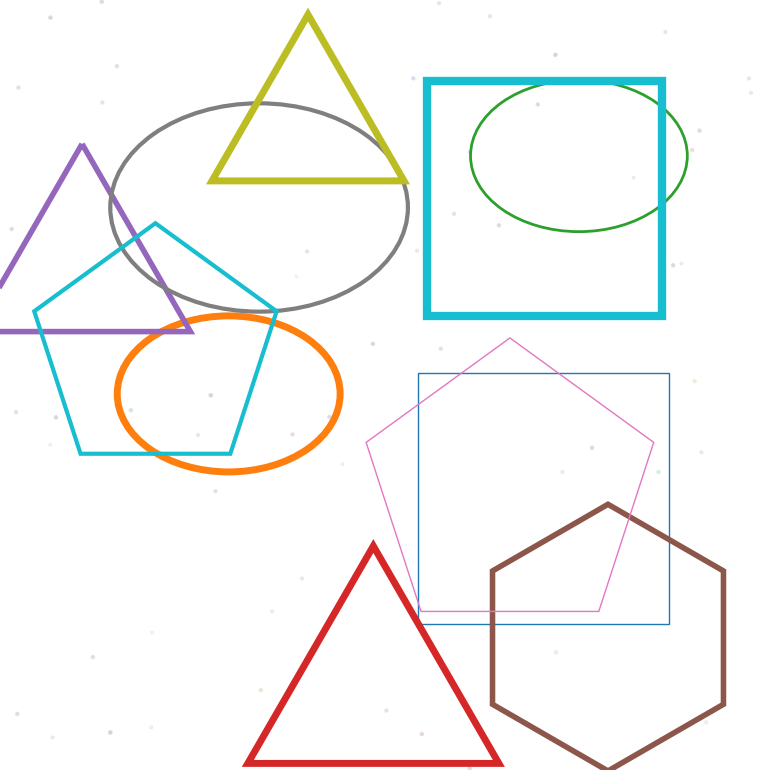[{"shape": "square", "thickness": 0.5, "radius": 0.81, "center": [0.706, 0.353]}, {"shape": "oval", "thickness": 2.5, "radius": 0.72, "center": [0.297, 0.488]}, {"shape": "oval", "thickness": 1, "radius": 0.7, "center": [0.752, 0.798]}, {"shape": "triangle", "thickness": 2.5, "radius": 0.94, "center": [0.485, 0.103]}, {"shape": "triangle", "thickness": 2, "radius": 0.81, "center": [0.107, 0.651]}, {"shape": "hexagon", "thickness": 2, "radius": 0.87, "center": [0.79, 0.172]}, {"shape": "pentagon", "thickness": 0.5, "radius": 0.98, "center": [0.662, 0.365]}, {"shape": "oval", "thickness": 1.5, "radius": 0.97, "center": [0.336, 0.731]}, {"shape": "triangle", "thickness": 2.5, "radius": 0.72, "center": [0.4, 0.837]}, {"shape": "pentagon", "thickness": 1.5, "radius": 0.83, "center": [0.202, 0.545]}, {"shape": "square", "thickness": 3, "radius": 0.76, "center": [0.707, 0.742]}]